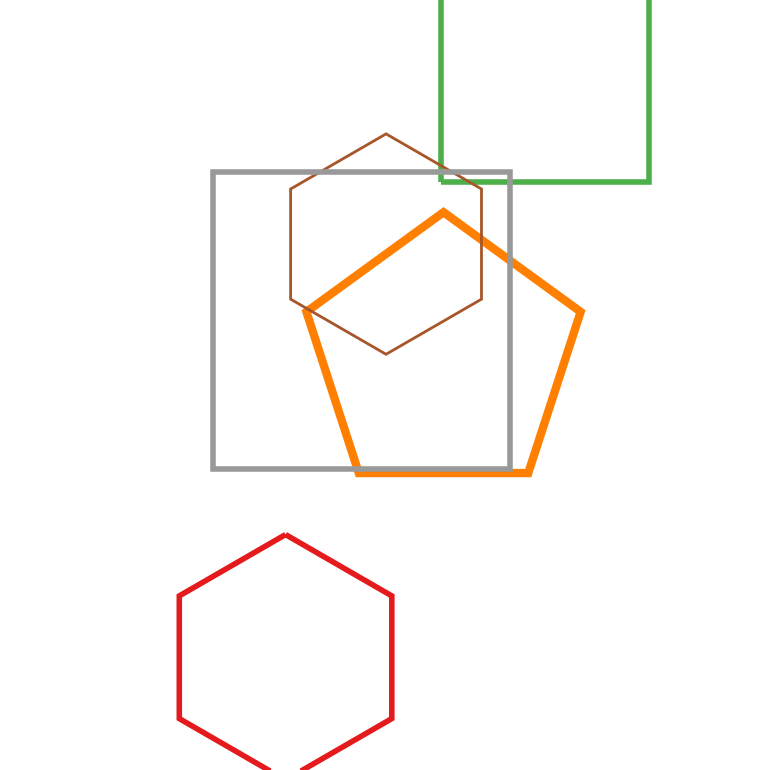[{"shape": "hexagon", "thickness": 2, "radius": 0.8, "center": [0.371, 0.146]}, {"shape": "square", "thickness": 2, "radius": 0.67, "center": [0.707, 0.898]}, {"shape": "pentagon", "thickness": 3, "radius": 0.94, "center": [0.576, 0.537]}, {"shape": "hexagon", "thickness": 1, "radius": 0.72, "center": [0.501, 0.683]}, {"shape": "square", "thickness": 2, "radius": 0.96, "center": [0.469, 0.583]}]